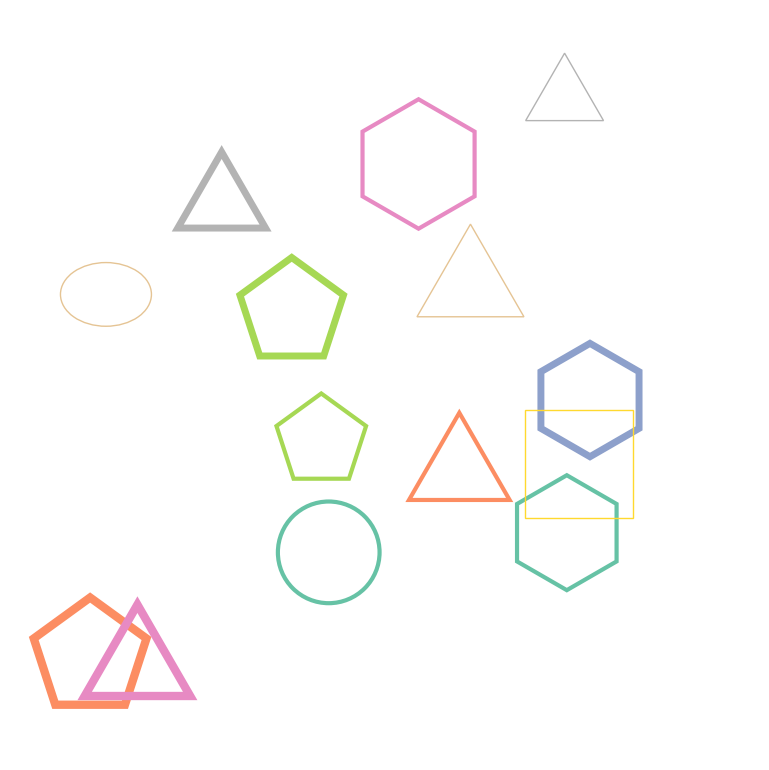[{"shape": "hexagon", "thickness": 1.5, "radius": 0.37, "center": [0.736, 0.308]}, {"shape": "circle", "thickness": 1.5, "radius": 0.33, "center": [0.427, 0.283]}, {"shape": "triangle", "thickness": 1.5, "radius": 0.38, "center": [0.597, 0.388]}, {"shape": "pentagon", "thickness": 3, "radius": 0.38, "center": [0.117, 0.147]}, {"shape": "hexagon", "thickness": 2.5, "radius": 0.37, "center": [0.766, 0.48]}, {"shape": "hexagon", "thickness": 1.5, "radius": 0.42, "center": [0.544, 0.787]}, {"shape": "triangle", "thickness": 3, "radius": 0.4, "center": [0.178, 0.136]}, {"shape": "pentagon", "thickness": 2.5, "radius": 0.35, "center": [0.379, 0.595]}, {"shape": "pentagon", "thickness": 1.5, "radius": 0.31, "center": [0.417, 0.428]}, {"shape": "square", "thickness": 0.5, "radius": 0.35, "center": [0.752, 0.397]}, {"shape": "triangle", "thickness": 0.5, "radius": 0.4, "center": [0.611, 0.629]}, {"shape": "oval", "thickness": 0.5, "radius": 0.3, "center": [0.138, 0.618]}, {"shape": "triangle", "thickness": 0.5, "radius": 0.29, "center": [0.733, 0.873]}, {"shape": "triangle", "thickness": 2.5, "radius": 0.33, "center": [0.288, 0.737]}]